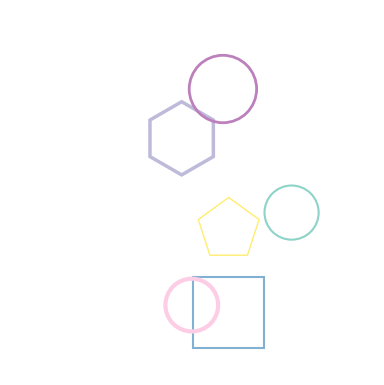[{"shape": "circle", "thickness": 1.5, "radius": 0.35, "center": [0.757, 0.448]}, {"shape": "hexagon", "thickness": 2.5, "radius": 0.48, "center": [0.472, 0.641]}, {"shape": "square", "thickness": 1.5, "radius": 0.46, "center": [0.593, 0.19]}, {"shape": "circle", "thickness": 3, "radius": 0.34, "center": [0.498, 0.208]}, {"shape": "circle", "thickness": 2, "radius": 0.44, "center": [0.579, 0.769]}, {"shape": "pentagon", "thickness": 1, "radius": 0.41, "center": [0.594, 0.404]}]